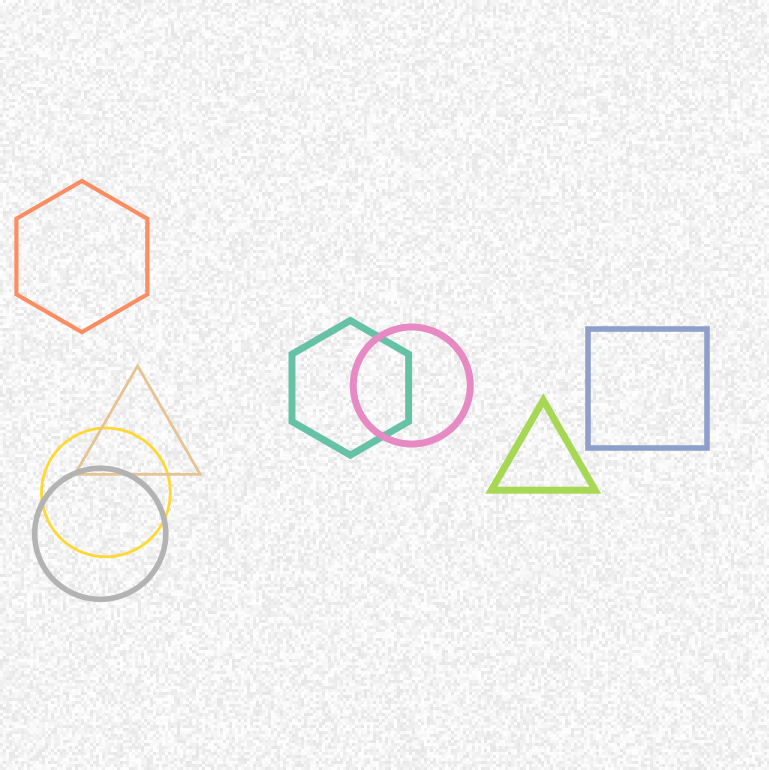[{"shape": "hexagon", "thickness": 2.5, "radius": 0.44, "center": [0.455, 0.496]}, {"shape": "hexagon", "thickness": 1.5, "radius": 0.49, "center": [0.106, 0.667]}, {"shape": "square", "thickness": 2, "radius": 0.39, "center": [0.841, 0.496]}, {"shape": "circle", "thickness": 2.5, "radius": 0.38, "center": [0.535, 0.499]}, {"shape": "triangle", "thickness": 2.5, "radius": 0.39, "center": [0.706, 0.402]}, {"shape": "circle", "thickness": 1, "radius": 0.42, "center": [0.138, 0.36]}, {"shape": "triangle", "thickness": 1, "radius": 0.47, "center": [0.179, 0.431]}, {"shape": "circle", "thickness": 2, "radius": 0.43, "center": [0.13, 0.307]}]